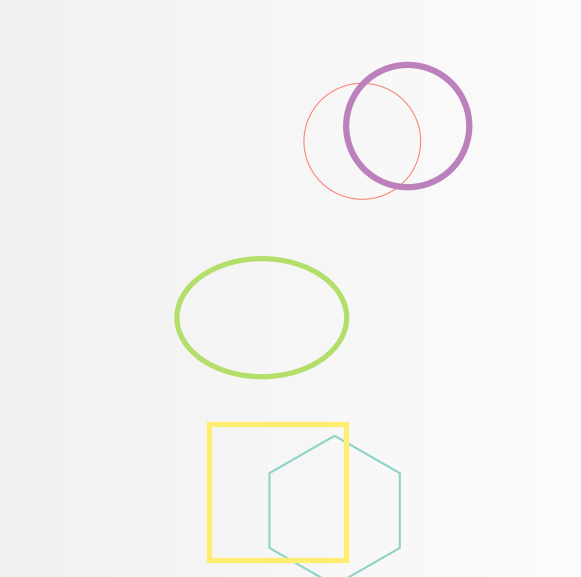[{"shape": "hexagon", "thickness": 1, "radius": 0.65, "center": [0.576, 0.115]}, {"shape": "circle", "thickness": 0.5, "radius": 0.5, "center": [0.623, 0.754]}, {"shape": "oval", "thickness": 2.5, "radius": 0.73, "center": [0.45, 0.449]}, {"shape": "circle", "thickness": 3, "radius": 0.53, "center": [0.701, 0.781]}, {"shape": "square", "thickness": 2.5, "radius": 0.59, "center": [0.478, 0.148]}]